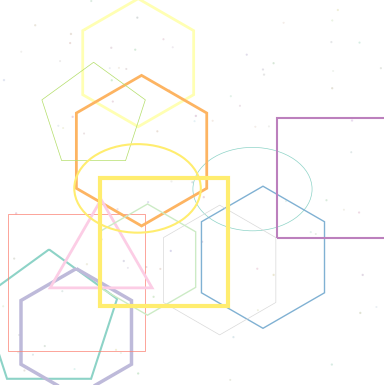[{"shape": "oval", "thickness": 0.5, "radius": 0.77, "center": [0.656, 0.509]}, {"shape": "pentagon", "thickness": 1.5, "radius": 0.93, "center": [0.127, 0.166]}, {"shape": "hexagon", "thickness": 2, "radius": 0.83, "center": [0.359, 0.837]}, {"shape": "hexagon", "thickness": 2.5, "radius": 0.83, "center": [0.198, 0.137]}, {"shape": "square", "thickness": 0.5, "radius": 0.89, "center": [0.198, 0.267]}, {"shape": "hexagon", "thickness": 1, "radius": 0.92, "center": [0.683, 0.332]}, {"shape": "hexagon", "thickness": 2, "radius": 0.98, "center": [0.368, 0.609]}, {"shape": "pentagon", "thickness": 0.5, "radius": 0.71, "center": [0.243, 0.697]}, {"shape": "triangle", "thickness": 2, "radius": 0.76, "center": [0.263, 0.329]}, {"shape": "hexagon", "thickness": 0.5, "radius": 0.84, "center": [0.571, 0.299]}, {"shape": "square", "thickness": 1.5, "radius": 0.78, "center": [0.876, 0.538]}, {"shape": "hexagon", "thickness": 1, "radius": 0.72, "center": [0.383, 0.326]}, {"shape": "oval", "thickness": 1.5, "radius": 0.82, "center": [0.357, 0.511]}, {"shape": "square", "thickness": 3, "radius": 0.83, "center": [0.426, 0.371]}]